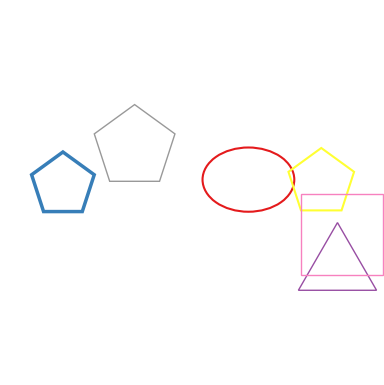[{"shape": "oval", "thickness": 1.5, "radius": 0.6, "center": [0.645, 0.533]}, {"shape": "pentagon", "thickness": 2.5, "radius": 0.43, "center": [0.163, 0.52]}, {"shape": "triangle", "thickness": 1, "radius": 0.59, "center": [0.877, 0.305]}, {"shape": "pentagon", "thickness": 1.5, "radius": 0.45, "center": [0.834, 0.526]}, {"shape": "square", "thickness": 1, "radius": 0.53, "center": [0.889, 0.39]}, {"shape": "pentagon", "thickness": 1, "radius": 0.55, "center": [0.35, 0.618]}]